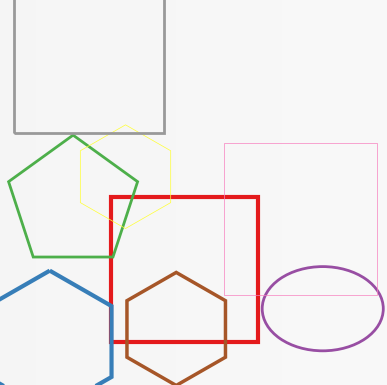[{"shape": "square", "thickness": 3, "radius": 0.95, "center": [0.476, 0.3]}, {"shape": "hexagon", "thickness": 3, "radius": 0.92, "center": [0.128, 0.113]}, {"shape": "pentagon", "thickness": 2, "radius": 0.88, "center": [0.189, 0.474]}, {"shape": "oval", "thickness": 2, "radius": 0.78, "center": [0.833, 0.198]}, {"shape": "hexagon", "thickness": 0.5, "radius": 0.67, "center": [0.324, 0.541]}, {"shape": "hexagon", "thickness": 2.5, "radius": 0.73, "center": [0.455, 0.146]}, {"shape": "square", "thickness": 0.5, "radius": 0.99, "center": [0.777, 0.431]}, {"shape": "square", "thickness": 2, "radius": 0.97, "center": [0.229, 0.848]}]